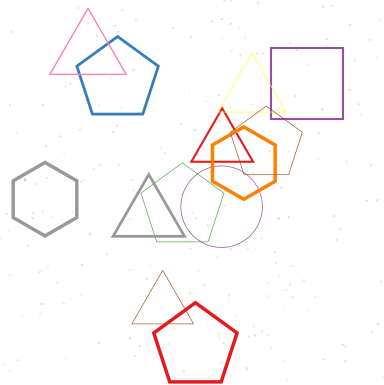[{"shape": "pentagon", "thickness": 2.5, "radius": 0.57, "center": [0.508, 0.1]}, {"shape": "triangle", "thickness": 1.5, "radius": 0.46, "center": [0.577, 0.626]}, {"shape": "pentagon", "thickness": 2, "radius": 0.56, "center": [0.305, 0.794]}, {"shape": "pentagon", "thickness": 0.5, "radius": 0.57, "center": [0.474, 0.464]}, {"shape": "square", "thickness": 1.5, "radius": 0.47, "center": [0.798, 0.783]}, {"shape": "circle", "thickness": 0.5, "radius": 0.53, "center": [0.576, 0.463]}, {"shape": "hexagon", "thickness": 2.5, "radius": 0.47, "center": [0.633, 0.576]}, {"shape": "triangle", "thickness": 0.5, "radius": 0.51, "center": [0.654, 0.76]}, {"shape": "pentagon", "thickness": 0.5, "radius": 0.49, "center": [0.692, 0.626]}, {"shape": "triangle", "thickness": 0.5, "radius": 0.46, "center": [0.423, 0.205]}, {"shape": "triangle", "thickness": 1, "radius": 0.57, "center": [0.229, 0.864]}, {"shape": "hexagon", "thickness": 2.5, "radius": 0.48, "center": [0.117, 0.483]}, {"shape": "triangle", "thickness": 2, "radius": 0.54, "center": [0.386, 0.44]}]